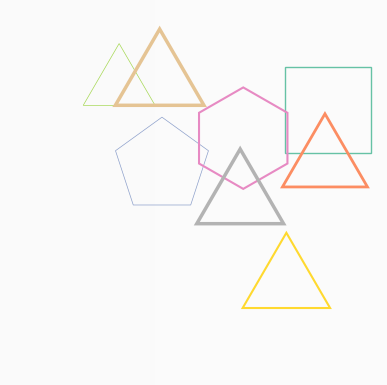[{"shape": "square", "thickness": 1, "radius": 0.56, "center": [0.846, 0.714]}, {"shape": "triangle", "thickness": 2, "radius": 0.63, "center": [0.839, 0.578]}, {"shape": "pentagon", "thickness": 0.5, "radius": 0.63, "center": [0.418, 0.57]}, {"shape": "hexagon", "thickness": 1.5, "radius": 0.66, "center": [0.628, 0.641]}, {"shape": "triangle", "thickness": 0.5, "radius": 0.54, "center": [0.307, 0.78]}, {"shape": "triangle", "thickness": 1.5, "radius": 0.65, "center": [0.739, 0.265]}, {"shape": "triangle", "thickness": 2.5, "radius": 0.66, "center": [0.412, 0.792]}, {"shape": "triangle", "thickness": 2.5, "radius": 0.65, "center": [0.62, 0.484]}]